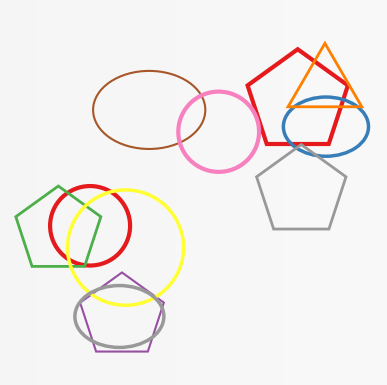[{"shape": "pentagon", "thickness": 3, "radius": 0.68, "center": [0.768, 0.736]}, {"shape": "circle", "thickness": 3, "radius": 0.52, "center": [0.232, 0.414]}, {"shape": "oval", "thickness": 2.5, "radius": 0.55, "center": [0.841, 0.671]}, {"shape": "pentagon", "thickness": 2, "radius": 0.58, "center": [0.151, 0.401]}, {"shape": "pentagon", "thickness": 1.5, "radius": 0.57, "center": [0.315, 0.179]}, {"shape": "triangle", "thickness": 2, "radius": 0.55, "center": [0.839, 0.778]}, {"shape": "circle", "thickness": 2.5, "radius": 0.75, "center": [0.324, 0.357]}, {"shape": "oval", "thickness": 1.5, "radius": 0.72, "center": [0.385, 0.714]}, {"shape": "circle", "thickness": 3, "radius": 0.52, "center": [0.564, 0.658]}, {"shape": "oval", "thickness": 2.5, "radius": 0.57, "center": [0.308, 0.178]}, {"shape": "pentagon", "thickness": 2, "radius": 0.61, "center": [0.778, 0.503]}]